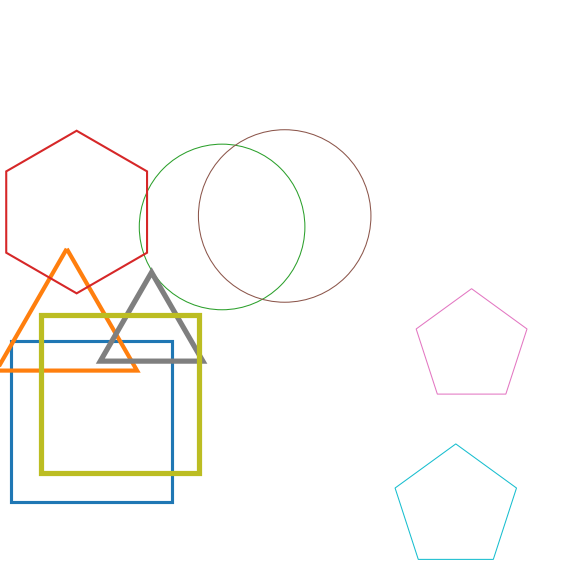[{"shape": "square", "thickness": 1.5, "radius": 0.7, "center": [0.158, 0.27]}, {"shape": "triangle", "thickness": 2, "radius": 0.7, "center": [0.116, 0.428]}, {"shape": "circle", "thickness": 0.5, "radius": 0.72, "center": [0.385, 0.606]}, {"shape": "hexagon", "thickness": 1, "radius": 0.7, "center": [0.133, 0.632]}, {"shape": "circle", "thickness": 0.5, "radius": 0.75, "center": [0.493, 0.625]}, {"shape": "pentagon", "thickness": 0.5, "radius": 0.5, "center": [0.817, 0.398]}, {"shape": "triangle", "thickness": 2.5, "radius": 0.51, "center": [0.262, 0.425]}, {"shape": "square", "thickness": 2.5, "radius": 0.68, "center": [0.208, 0.318]}, {"shape": "pentagon", "thickness": 0.5, "radius": 0.55, "center": [0.789, 0.12]}]